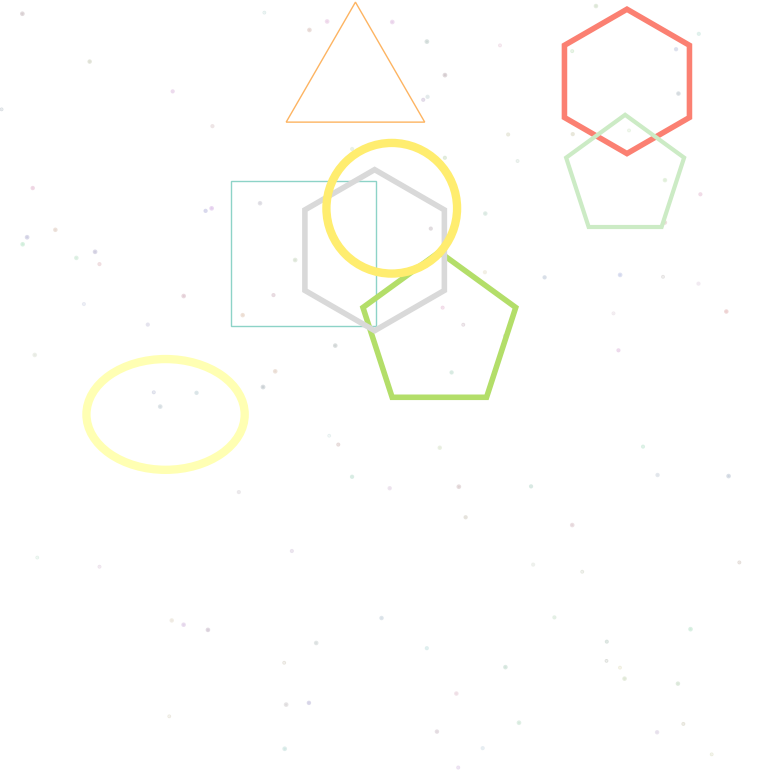[{"shape": "square", "thickness": 0.5, "radius": 0.47, "center": [0.394, 0.671]}, {"shape": "oval", "thickness": 3, "radius": 0.51, "center": [0.215, 0.462]}, {"shape": "hexagon", "thickness": 2, "radius": 0.47, "center": [0.814, 0.894]}, {"shape": "triangle", "thickness": 0.5, "radius": 0.52, "center": [0.462, 0.893]}, {"shape": "pentagon", "thickness": 2, "radius": 0.52, "center": [0.571, 0.568]}, {"shape": "hexagon", "thickness": 2, "radius": 0.52, "center": [0.487, 0.675]}, {"shape": "pentagon", "thickness": 1.5, "radius": 0.4, "center": [0.812, 0.77]}, {"shape": "circle", "thickness": 3, "radius": 0.42, "center": [0.509, 0.73]}]